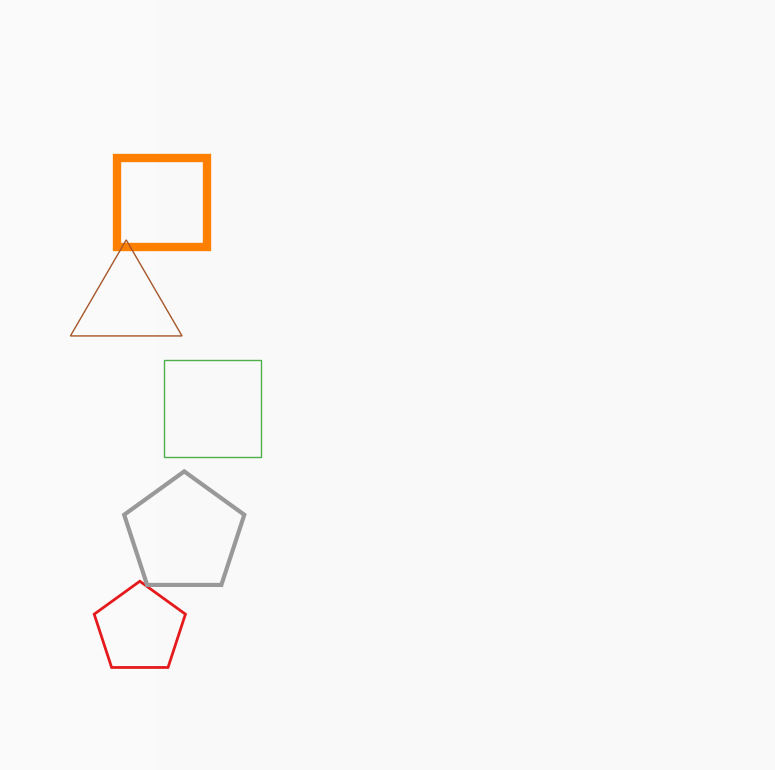[{"shape": "pentagon", "thickness": 1, "radius": 0.31, "center": [0.18, 0.183]}, {"shape": "square", "thickness": 0.5, "radius": 0.31, "center": [0.274, 0.47]}, {"shape": "square", "thickness": 3, "radius": 0.29, "center": [0.209, 0.737]}, {"shape": "triangle", "thickness": 0.5, "radius": 0.42, "center": [0.163, 0.605]}, {"shape": "pentagon", "thickness": 1.5, "radius": 0.41, "center": [0.238, 0.306]}]